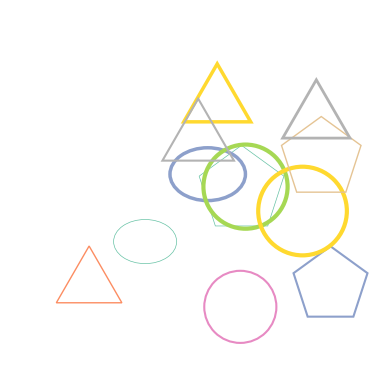[{"shape": "oval", "thickness": 0.5, "radius": 0.41, "center": [0.377, 0.373]}, {"shape": "pentagon", "thickness": 0.5, "radius": 0.58, "center": [0.627, 0.507]}, {"shape": "triangle", "thickness": 1, "radius": 0.49, "center": [0.231, 0.263]}, {"shape": "pentagon", "thickness": 1.5, "radius": 0.51, "center": [0.858, 0.259]}, {"shape": "oval", "thickness": 2.5, "radius": 0.49, "center": [0.54, 0.548]}, {"shape": "circle", "thickness": 1.5, "radius": 0.47, "center": [0.624, 0.203]}, {"shape": "circle", "thickness": 3, "radius": 0.55, "center": [0.638, 0.515]}, {"shape": "triangle", "thickness": 2.5, "radius": 0.5, "center": [0.564, 0.734]}, {"shape": "circle", "thickness": 3, "radius": 0.58, "center": [0.786, 0.452]}, {"shape": "pentagon", "thickness": 1, "radius": 0.54, "center": [0.834, 0.589]}, {"shape": "triangle", "thickness": 2, "radius": 0.5, "center": [0.822, 0.692]}, {"shape": "triangle", "thickness": 1.5, "radius": 0.54, "center": [0.515, 0.636]}]